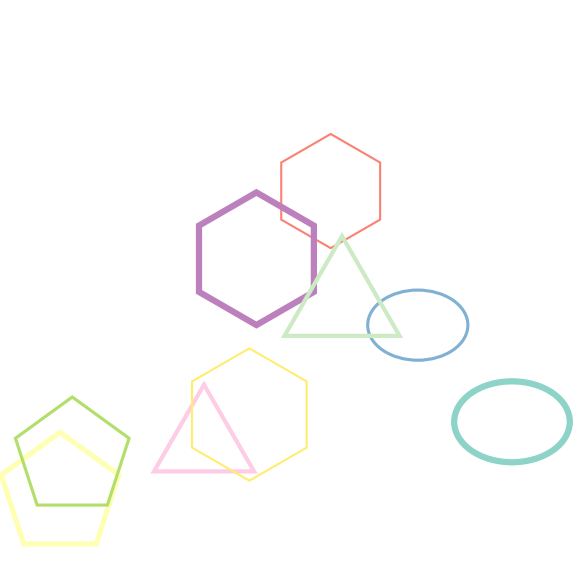[{"shape": "oval", "thickness": 3, "radius": 0.5, "center": [0.887, 0.269]}, {"shape": "pentagon", "thickness": 2.5, "radius": 0.53, "center": [0.104, 0.144]}, {"shape": "hexagon", "thickness": 1, "radius": 0.49, "center": [0.573, 0.668]}, {"shape": "oval", "thickness": 1.5, "radius": 0.43, "center": [0.723, 0.436]}, {"shape": "pentagon", "thickness": 1.5, "radius": 0.52, "center": [0.125, 0.208]}, {"shape": "triangle", "thickness": 2, "radius": 0.5, "center": [0.353, 0.233]}, {"shape": "hexagon", "thickness": 3, "radius": 0.57, "center": [0.444, 0.551]}, {"shape": "triangle", "thickness": 2, "radius": 0.58, "center": [0.592, 0.475]}, {"shape": "hexagon", "thickness": 1, "radius": 0.57, "center": [0.432, 0.281]}]